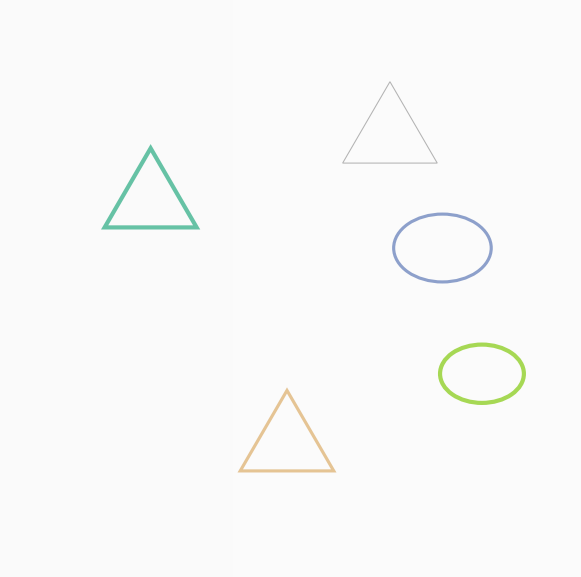[{"shape": "triangle", "thickness": 2, "radius": 0.46, "center": [0.259, 0.651]}, {"shape": "oval", "thickness": 1.5, "radius": 0.42, "center": [0.761, 0.57]}, {"shape": "oval", "thickness": 2, "radius": 0.36, "center": [0.829, 0.352]}, {"shape": "triangle", "thickness": 1.5, "radius": 0.46, "center": [0.494, 0.23]}, {"shape": "triangle", "thickness": 0.5, "radius": 0.47, "center": [0.671, 0.764]}]